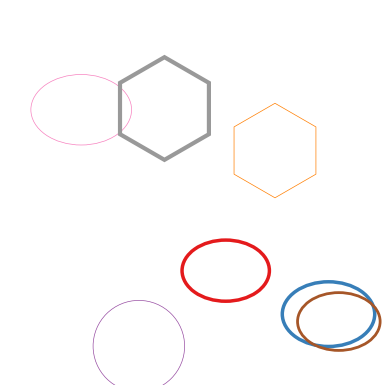[{"shape": "oval", "thickness": 2.5, "radius": 0.57, "center": [0.586, 0.297]}, {"shape": "oval", "thickness": 2.5, "radius": 0.6, "center": [0.853, 0.184]}, {"shape": "circle", "thickness": 0.5, "radius": 0.59, "center": [0.361, 0.101]}, {"shape": "hexagon", "thickness": 0.5, "radius": 0.61, "center": [0.714, 0.609]}, {"shape": "oval", "thickness": 2, "radius": 0.54, "center": [0.88, 0.165]}, {"shape": "oval", "thickness": 0.5, "radius": 0.65, "center": [0.211, 0.715]}, {"shape": "hexagon", "thickness": 3, "radius": 0.67, "center": [0.427, 0.718]}]